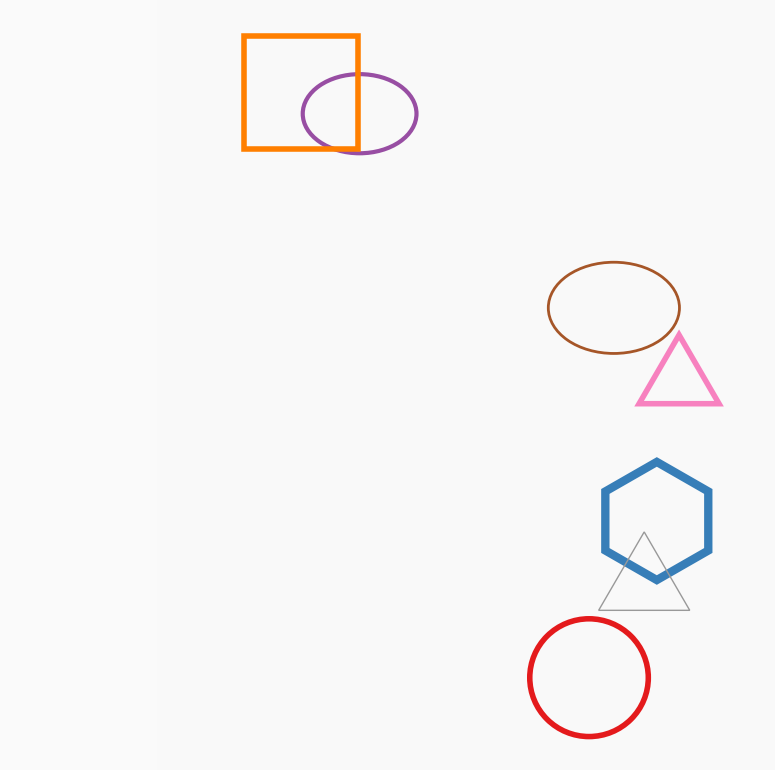[{"shape": "circle", "thickness": 2, "radius": 0.38, "center": [0.76, 0.12]}, {"shape": "hexagon", "thickness": 3, "radius": 0.38, "center": [0.847, 0.323]}, {"shape": "oval", "thickness": 1.5, "radius": 0.37, "center": [0.464, 0.852]}, {"shape": "square", "thickness": 2, "radius": 0.37, "center": [0.389, 0.879]}, {"shape": "oval", "thickness": 1, "radius": 0.42, "center": [0.792, 0.6]}, {"shape": "triangle", "thickness": 2, "radius": 0.3, "center": [0.876, 0.505]}, {"shape": "triangle", "thickness": 0.5, "radius": 0.34, "center": [0.831, 0.241]}]